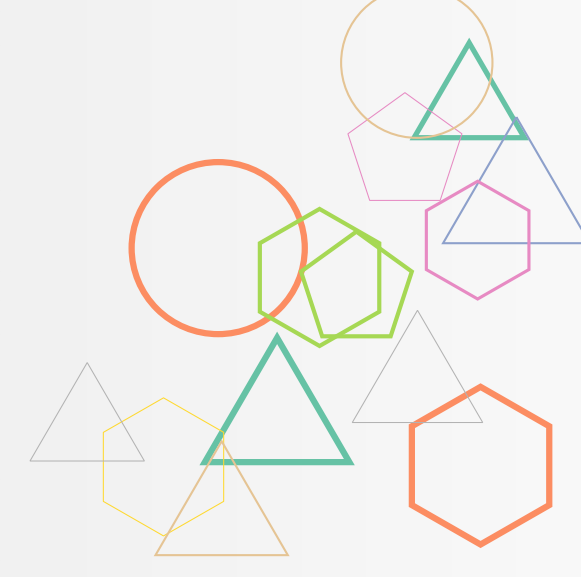[{"shape": "triangle", "thickness": 3, "radius": 0.72, "center": [0.477, 0.271]}, {"shape": "triangle", "thickness": 2.5, "radius": 0.55, "center": [0.807, 0.815]}, {"shape": "circle", "thickness": 3, "radius": 0.74, "center": [0.375, 0.569]}, {"shape": "hexagon", "thickness": 3, "radius": 0.68, "center": [0.827, 0.193]}, {"shape": "triangle", "thickness": 1, "radius": 0.73, "center": [0.888, 0.651]}, {"shape": "hexagon", "thickness": 1.5, "radius": 0.51, "center": [0.822, 0.583]}, {"shape": "pentagon", "thickness": 0.5, "radius": 0.52, "center": [0.697, 0.736]}, {"shape": "pentagon", "thickness": 2, "radius": 0.5, "center": [0.613, 0.498]}, {"shape": "hexagon", "thickness": 2, "radius": 0.59, "center": [0.55, 0.519]}, {"shape": "hexagon", "thickness": 0.5, "radius": 0.6, "center": [0.281, 0.191]}, {"shape": "circle", "thickness": 1, "radius": 0.65, "center": [0.717, 0.891]}, {"shape": "triangle", "thickness": 1, "radius": 0.66, "center": [0.381, 0.104]}, {"shape": "triangle", "thickness": 0.5, "radius": 0.65, "center": [0.718, 0.332]}, {"shape": "triangle", "thickness": 0.5, "radius": 0.57, "center": [0.15, 0.258]}]